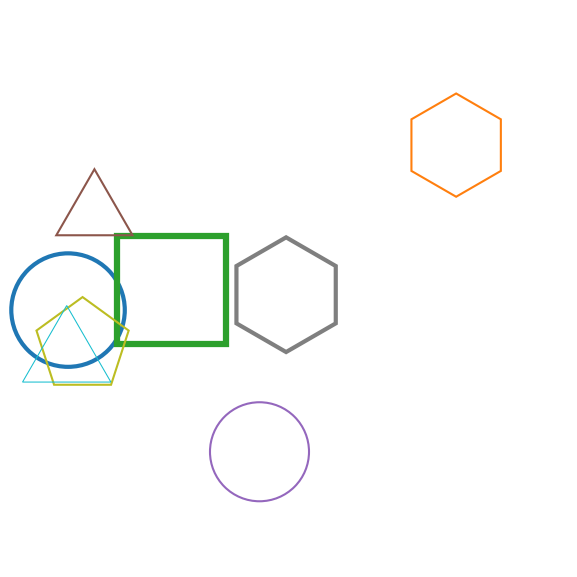[{"shape": "circle", "thickness": 2, "radius": 0.49, "center": [0.118, 0.462]}, {"shape": "hexagon", "thickness": 1, "radius": 0.45, "center": [0.79, 0.748]}, {"shape": "square", "thickness": 3, "radius": 0.47, "center": [0.297, 0.497]}, {"shape": "circle", "thickness": 1, "radius": 0.43, "center": [0.449, 0.217]}, {"shape": "triangle", "thickness": 1, "radius": 0.38, "center": [0.164, 0.63]}, {"shape": "hexagon", "thickness": 2, "radius": 0.5, "center": [0.495, 0.489]}, {"shape": "pentagon", "thickness": 1, "radius": 0.42, "center": [0.143, 0.401]}, {"shape": "triangle", "thickness": 0.5, "radius": 0.44, "center": [0.116, 0.382]}]